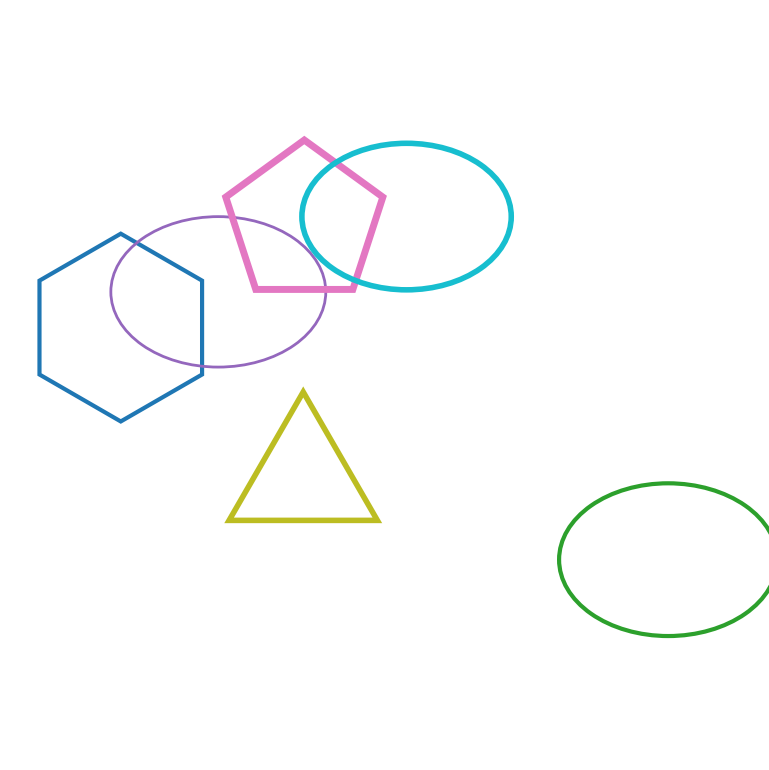[{"shape": "hexagon", "thickness": 1.5, "radius": 0.61, "center": [0.157, 0.575]}, {"shape": "oval", "thickness": 1.5, "radius": 0.71, "center": [0.868, 0.273]}, {"shape": "oval", "thickness": 1, "radius": 0.7, "center": [0.284, 0.621]}, {"shape": "pentagon", "thickness": 2.5, "radius": 0.54, "center": [0.395, 0.711]}, {"shape": "triangle", "thickness": 2, "radius": 0.56, "center": [0.394, 0.38]}, {"shape": "oval", "thickness": 2, "radius": 0.68, "center": [0.528, 0.719]}]